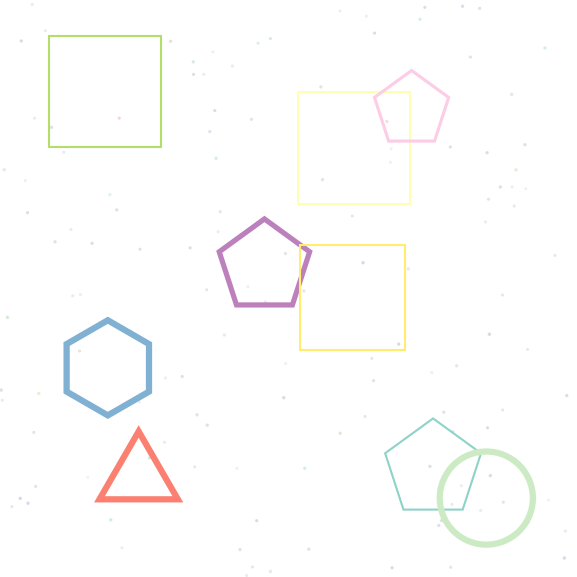[{"shape": "pentagon", "thickness": 1, "radius": 0.44, "center": [0.75, 0.187]}, {"shape": "square", "thickness": 1, "radius": 0.49, "center": [0.613, 0.743]}, {"shape": "triangle", "thickness": 3, "radius": 0.39, "center": [0.24, 0.174]}, {"shape": "hexagon", "thickness": 3, "radius": 0.41, "center": [0.187, 0.362]}, {"shape": "square", "thickness": 1, "radius": 0.48, "center": [0.182, 0.841]}, {"shape": "pentagon", "thickness": 1.5, "radius": 0.34, "center": [0.713, 0.809]}, {"shape": "pentagon", "thickness": 2.5, "radius": 0.41, "center": [0.458, 0.538]}, {"shape": "circle", "thickness": 3, "radius": 0.4, "center": [0.842, 0.137]}, {"shape": "square", "thickness": 1, "radius": 0.45, "center": [0.611, 0.484]}]